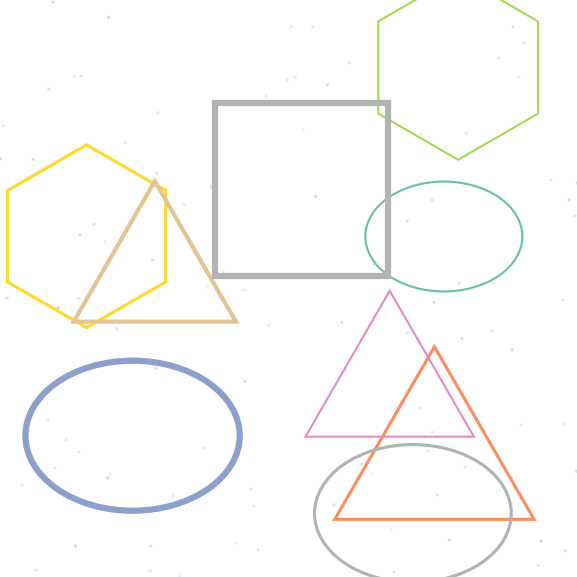[{"shape": "oval", "thickness": 1, "radius": 0.68, "center": [0.769, 0.59]}, {"shape": "triangle", "thickness": 1.5, "radius": 1.0, "center": [0.752, 0.199]}, {"shape": "oval", "thickness": 3, "radius": 0.93, "center": [0.23, 0.245]}, {"shape": "triangle", "thickness": 1, "radius": 0.84, "center": [0.675, 0.327]}, {"shape": "hexagon", "thickness": 1, "radius": 0.8, "center": [0.793, 0.882]}, {"shape": "hexagon", "thickness": 1.5, "radius": 0.79, "center": [0.15, 0.59]}, {"shape": "triangle", "thickness": 2, "radius": 0.81, "center": [0.268, 0.523]}, {"shape": "oval", "thickness": 1.5, "radius": 0.85, "center": [0.715, 0.11]}, {"shape": "square", "thickness": 3, "radius": 0.75, "center": [0.522, 0.671]}]